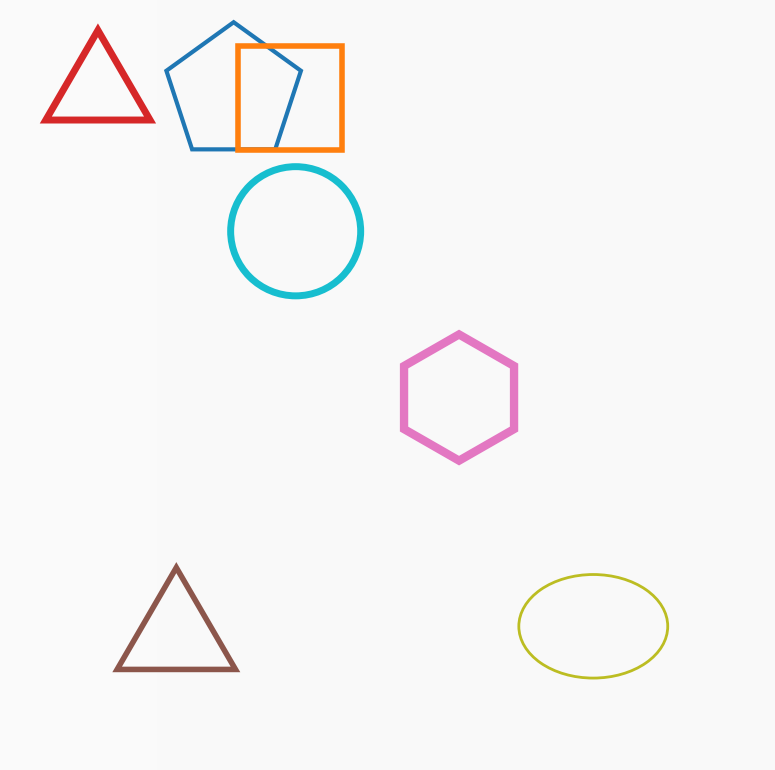[{"shape": "pentagon", "thickness": 1.5, "radius": 0.46, "center": [0.302, 0.88]}, {"shape": "square", "thickness": 2, "radius": 0.34, "center": [0.374, 0.873]}, {"shape": "triangle", "thickness": 2.5, "radius": 0.39, "center": [0.126, 0.883]}, {"shape": "triangle", "thickness": 2, "radius": 0.44, "center": [0.228, 0.175]}, {"shape": "hexagon", "thickness": 3, "radius": 0.41, "center": [0.592, 0.484]}, {"shape": "oval", "thickness": 1, "radius": 0.48, "center": [0.766, 0.187]}, {"shape": "circle", "thickness": 2.5, "radius": 0.42, "center": [0.382, 0.7]}]